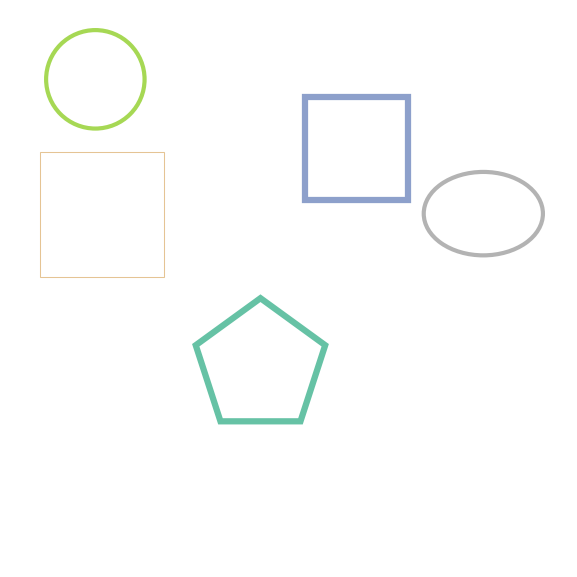[{"shape": "pentagon", "thickness": 3, "radius": 0.59, "center": [0.451, 0.365]}, {"shape": "square", "thickness": 3, "radius": 0.45, "center": [0.617, 0.742]}, {"shape": "circle", "thickness": 2, "radius": 0.43, "center": [0.165, 0.862]}, {"shape": "square", "thickness": 0.5, "radius": 0.54, "center": [0.177, 0.628]}, {"shape": "oval", "thickness": 2, "radius": 0.52, "center": [0.837, 0.629]}]